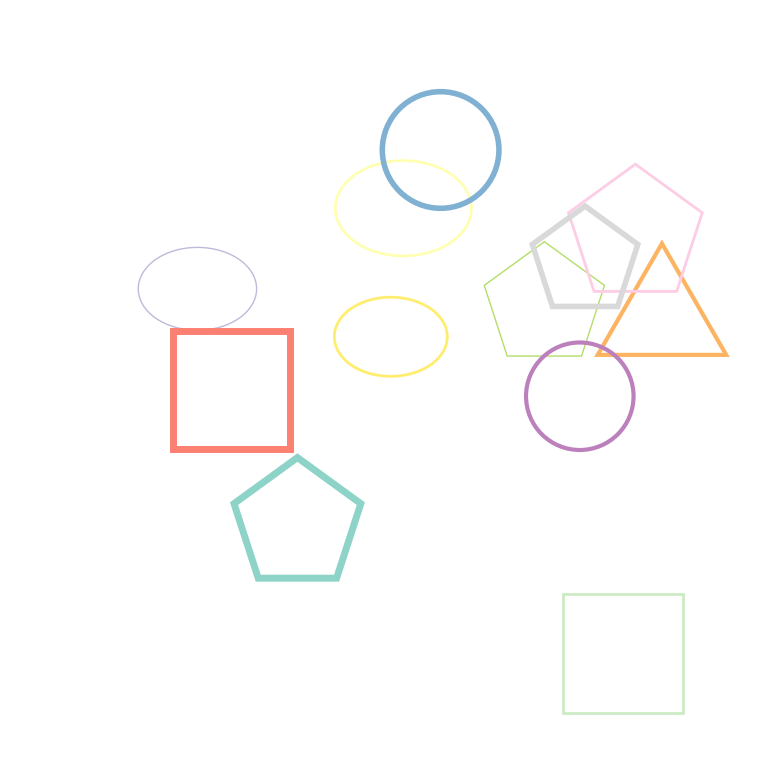[{"shape": "pentagon", "thickness": 2.5, "radius": 0.43, "center": [0.386, 0.319]}, {"shape": "oval", "thickness": 1, "radius": 0.44, "center": [0.524, 0.73]}, {"shape": "oval", "thickness": 0.5, "radius": 0.38, "center": [0.256, 0.625]}, {"shape": "square", "thickness": 2.5, "radius": 0.38, "center": [0.301, 0.493]}, {"shape": "circle", "thickness": 2, "radius": 0.38, "center": [0.572, 0.805]}, {"shape": "triangle", "thickness": 1.5, "radius": 0.48, "center": [0.86, 0.587]}, {"shape": "pentagon", "thickness": 0.5, "radius": 0.41, "center": [0.707, 0.604]}, {"shape": "pentagon", "thickness": 1, "radius": 0.46, "center": [0.825, 0.695]}, {"shape": "pentagon", "thickness": 2, "radius": 0.36, "center": [0.76, 0.66]}, {"shape": "circle", "thickness": 1.5, "radius": 0.35, "center": [0.753, 0.485]}, {"shape": "square", "thickness": 1, "radius": 0.39, "center": [0.809, 0.151]}, {"shape": "oval", "thickness": 1, "radius": 0.37, "center": [0.508, 0.563]}]